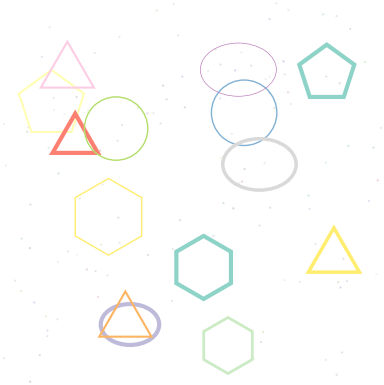[{"shape": "pentagon", "thickness": 3, "radius": 0.38, "center": [0.849, 0.809]}, {"shape": "hexagon", "thickness": 3, "radius": 0.41, "center": [0.529, 0.305]}, {"shape": "pentagon", "thickness": 1.5, "radius": 0.44, "center": [0.134, 0.729]}, {"shape": "oval", "thickness": 3, "radius": 0.38, "center": [0.338, 0.157]}, {"shape": "triangle", "thickness": 3, "radius": 0.34, "center": [0.195, 0.637]}, {"shape": "circle", "thickness": 1, "radius": 0.43, "center": [0.634, 0.707]}, {"shape": "triangle", "thickness": 1.5, "radius": 0.39, "center": [0.326, 0.165]}, {"shape": "circle", "thickness": 1, "radius": 0.41, "center": [0.302, 0.666]}, {"shape": "triangle", "thickness": 1.5, "radius": 0.4, "center": [0.175, 0.812]}, {"shape": "oval", "thickness": 2.5, "radius": 0.48, "center": [0.674, 0.573]}, {"shape": "oval", "thickness": 0.5, "radius": 0.49, "center": [0.619, 0.819]}, {"shape": "hexagon", "thickness": 2, "radius": 0.36, "center": [0.592, 0.103]}, {"shape": "triangle", "thickness": 2.5, "radius": 0.38, "center": [0.867, 0.331]}, {"shape": "hexagon", "thickness": 1, "radius": 0.5, "center": [0.282, 0.437]}]